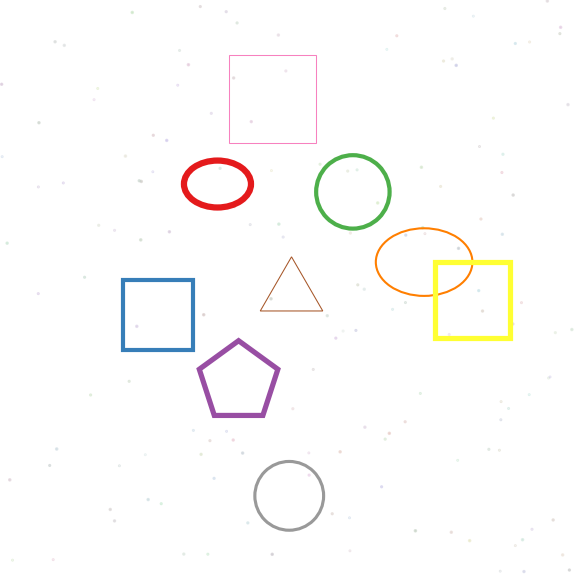[{"shape": "oval", "thickness": 3, "radius": 0.29, "center": [0.377, 0.68]}, {"shape": "square", "thickness": 2, "radius": 0.3, "center": [0.274, 0.453]}, {"shape": "circle", "thickness": 2, "radius": 0.32, "center": [0.611, 0.667]}, {"shape": "pentagon", "thickness": 2.5, "radius": 0.36, "center": [0.413, 0.338]}, {"shape": "oval", "thickness": 1, "radius": 0.42, "center": [0.734, 0.545]}, {"shape": "square", "thickness": 2.5, "radius": 0.33, "center": [0.819, 0.48]}, {"shape": "triangle", "thickness": 0.5, "radius": 0.31, "center": [0.505, 0.492]}, {"shape": "square", "thickness": 0.5, "radius": 0.38, "center": [0.472, 0.828]}, {"shape": "circle", "thickness": 1.5, "radius": 0.3, "center": [0.501, 0.141]}]